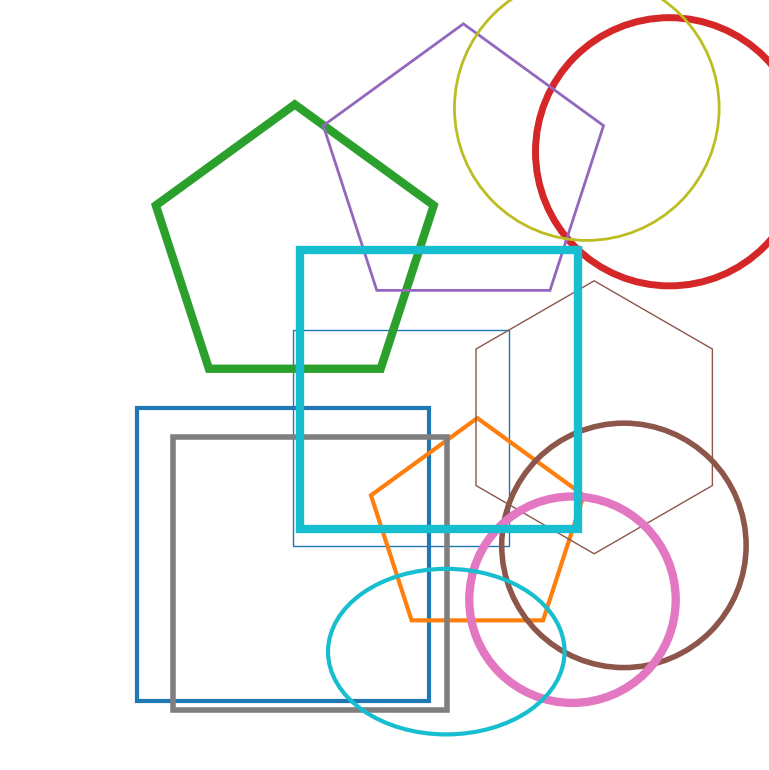[{"shape": "square", "thickness": 1.5, "radius": 0.95, "center": [0.368, 0.28]}, {"shape": "square", "thickness": 0.5, "radius": 0.7, "center": [0.521, 0.431]}, {"shape": "pentagon", "thickness": 1.5, "radius": 0.73, "center": [0.62, 0.312]}, {"shape": "pentagon", "thickness": 3, "radius": 0.95, "center": [0.383, 0.675]}, {"shape": "circle", "thickness": 2.5, "radius": 0.87, "center": [0.87, 0.803]}, {"shape": "pentagon", "thickness": 1, "radius": 0.96, "center": [0.602, 0.778]}, {"shape": "circle", "thickness": 2, "radius": 0.79, "center": [0.81, 0.292]}, {"shape": "hexagon", "thickness": 0.5, "radius": 0.89, "center": [0.772, 0.458]}, {"shape": "circle", "thickness": 3, "radius": 0.67, "center": [0.743, 0.221]}, {"shape": "square", "thickness": 2, "radius": 0.89, "center": [0.403, 0.255]}, {"shape": "circle", "thickness": 1, "radius": 0.86, "center": [0.762, 0.86]}, {"shape": "oval", "thickness": 1.5, "radius": 0.77, "center": [0.58, 0.154]}, {"shape": "square", "thickness": 3, "radius": 0.9, "center": [0.57, 0.494]}]